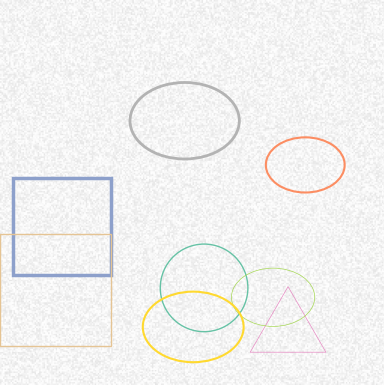[{"shape": "circle", "thickness": 1, "radius": 0.57, "center": [0.53, 0.252]}, {"shape": "oval", "thickness": 1.5, "radius": 0.51, "center": [0.793, 0.572]}, {"shape": "square", "thickness": 2.5, "radius": 0.63, "center": [0.161, 0.412]}, {"shape": "triangle", "thickness": 0.5, "radius": 0.57, "center": [0.748, 0.142]}, {"shape": "oval", "thickness": 0.5, "radius": 0.54, "center": [0.709, 0.228]}, {"shape": "oval", "thickness": 1.5, "radius": 0.65, "center": [0.502, 0.151]}, {"shape": "square", "thickness": 1, "radius": 0.72, "center": [0.144, 0.246]}, {"shape": "oval", "thickness": 2, "radius": 0.71, "center": [0.48, 0.686]}]